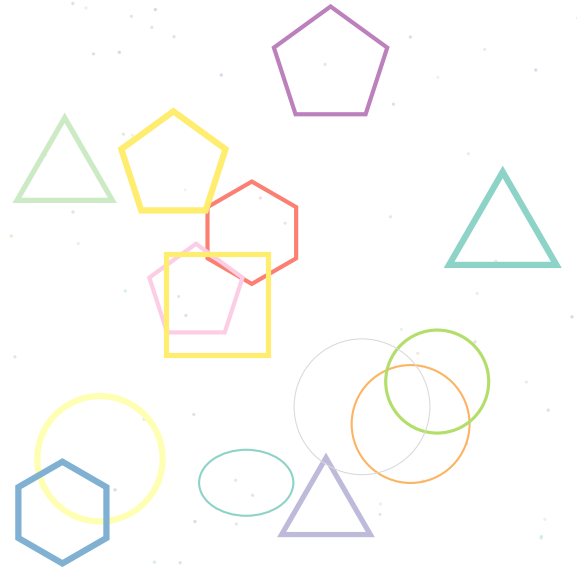[{"shape": "triangle", "thickness": 3, "radius": 0.54, "center": [0.871, 0.594]}, {"shape": "oval", "thickness": 1, "radius": 0.41, "center": [0.426, 0.163]}, {"shape": "circle", "thickness": 3, "radius": 0.54, "center": [0.173, 0.205]}, {"shape": "triangle", "thickness": 2.5, "radius": 0.44, "center": [0.564, 0.118]}, {"shape": "hexagon", "thickness": 2, "radius": 0.44, "center": [0.436, 0.596]}, {"shape": "hexagon", "thickness": 3, "radius": 0.44, "center": [0.108, 0.112]}, {"shape": "circle", "thickness": 1, "radius": 0.51, "center": [0.711, 0.265]}, {"shape": "circle", "thickness": 1.5, "radius": 0.45, "center": [0.757, 0.338]}, {"shape": "pentagon", "thickness": 2, "radius": 0.42, "center": [0.339, 0.492]}, {"shape": "circle", "thickness": 0.5, "radius": 0.59, "center": [0.627, 0.295]}, {"shape": "pentagon", "thickness": 2, "radius": 0.52, "center": [0.572, 0.885]}, {"shape": "triangle", "thickness": 2.5, "radius": 0.48, "center": [0.112, 0.7]}, {"shape": "square", "thickness": 2.5, "radius": 0.44, "center": [0.376, 0.471]}, {"shape": "pentagon", "thickness": 3, "radius": 0.47, "center": [0.3, 0.711]}]